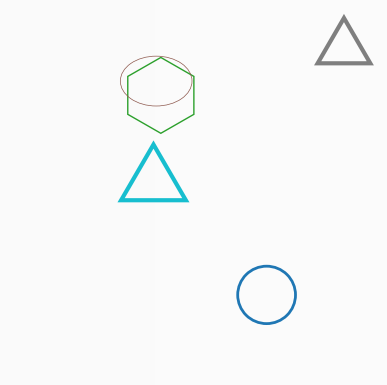[{"shape": "circle", "thickness": 2, "radius": 0.37, "center": [0.688, 0.234]}, {"shape": "hexagon", "thickness": 1, "radius": 0.49, "center": [0.415, 0.752]}, {"shape": "oval", "thickness": 0.5, "radius": 0.46, "center": [0.403, 0.789]}, {"shape": "triangle", "thickness": 3, "radius": 0.39, "center": [0.888, 0.875]}, {"shape": "triangle", "thickness": 3, "radius": 0.48, "center": [0.396, 0.528]}]